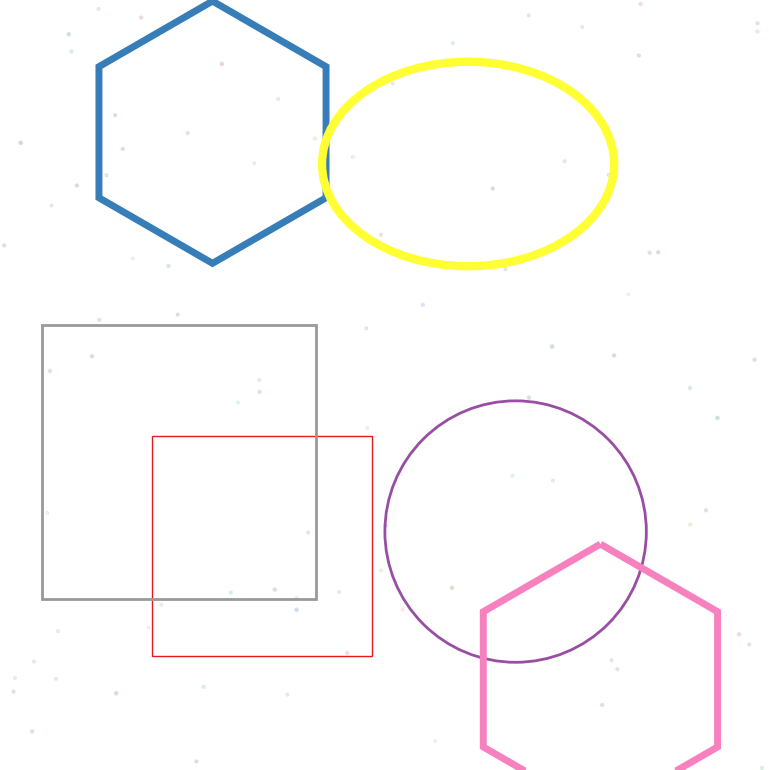[{"shape": "square", "thickness": 0.5, "radius": 0.71, "center": [0.34, 0.291]}, {"shape": "hexagon", "thickness": 2.5, "radius": 0.85, "center": [0.276, 0.828]}, {"shape": "circle", "thickness": 1, "radius": 0.85, "center": [0.67, 0.31]}, {"shape": "oval", "thickness": 3, "radius": 0.95, "center": [0.608, 0.787]}, {"shape": "hexagon", "thickness": 2.5, "radius": 0.88, "center": [0.78, 0.118]}, {"shape": "square", "thickness": 1, "radius": 0.89, "center": [0.233, 0.4]}]